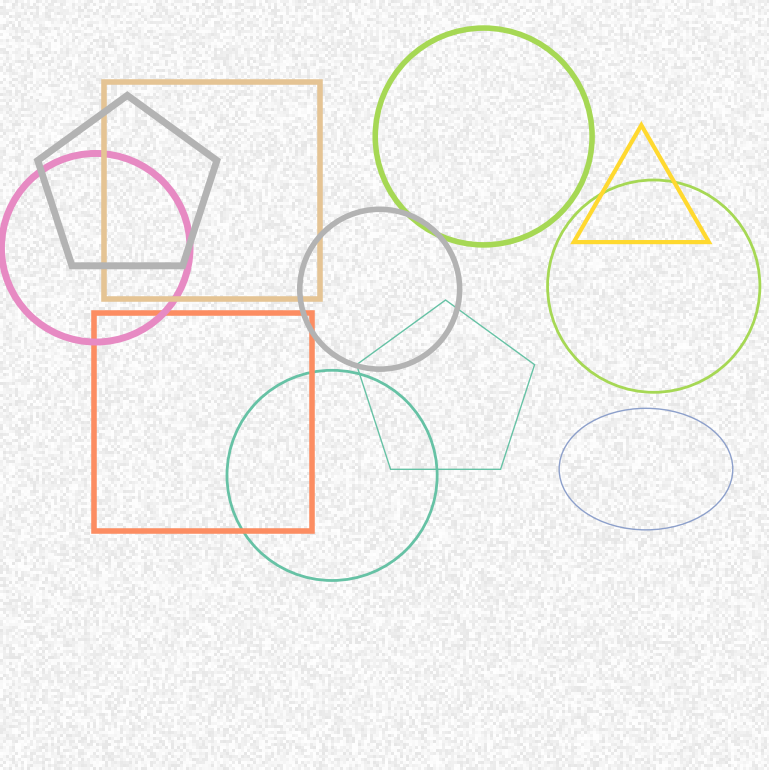[{"shape": "circle", "thickness": 1, "radius": 0.68, "center": [0.431, 0.383]}, {"shape": "pentagon", "thickness": 0.5, "radius": 0.61, "center": [0.579, 0.489]}, {"shape": "square", "thickness": 2, "radius": 0.71, "center": [0.263, 0.452]}, {"shape": "oval", "thickness": 0.5, "radius": 0.56, "center": [0.839, 0.391]}, {"shape": "circle", "thickness": 2.5, "radius": 0.61, "center": [0.124, 0.678]}, {"shape": "circle", "thickness": 1, "radius": 0.69, "center": [0.849, 0.628]}, {"shape": "circle", "thickness": 2, "radius": 0.7, "center": [0.628, 0.823]}, {"shape": "triangle", "thickness": 1.5, "radius": 0.51, "center": [0.833, 0.736]}, {"shape": "square", "thickness": 2, "radius": 0.7, "center": [0.275, 0.753]}, {"shape": "pentagon", "thickness": 2.5, "radius": 0.61, "center": [0.165, 0.754]}, {"shape": "circle", "thickness": 2, "radius": 0.52, "center": [0.493, 0.624]}]